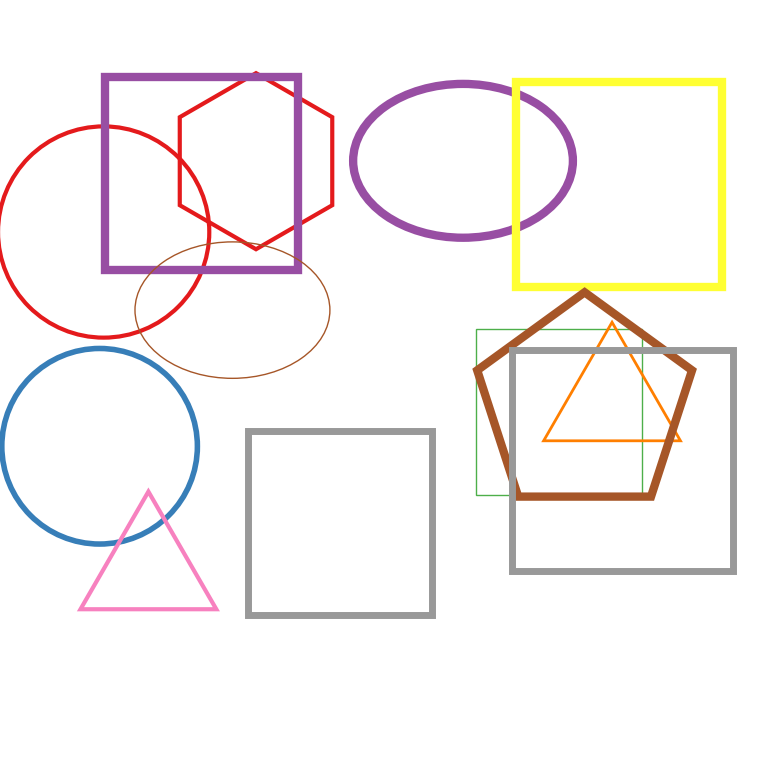[{"shape": "hexagon", "thickness": 1.5, "radius": 0.57, "center": [0.332, 0.791]}, {"shape": "circle", "thickness": 1.5, "radius": 0.69, "center": [0.135, 0.699]}, {"shape": "circle", "thickness": 2, "radius": 0.63, "center": [0.129, 0.42]}, {"shape": "square", "thickness": 0.5, "radius": 0.54, "center": [0.726, 0.465]}, {"shape": "oval", "thickness": 3, "radius": 0.71, "center": [0.601, 0.791]}, {"shape": "square", "thickness": 3, "radius": 0.63, "center": [0.262, 0.774]}, {"shape": "triangle", "thickness": 1, "radius": 0.51, "center": [0.795, 0.479]}, {"shape": "square", "thickness": 3, "radius": 0.67, "center": [0.804, 0.761]}, {"shape": "oval", "thickness": 0.5, "radius": 0.63, "center": [0.302, 0.597]}, {"shape": "pentagon", "thickness": 3, "radius": 0.73, "center": [0.759, 0.474]}, {"shape": "triangle", "thickness": 1.5, "radius": 0.51, "center": [0.193, 0.26]}, {"shape": "square", "thickness": 2.5, "radius": 0.72, "center": [0.809, 0.401]}, {"shape": "square", "thickness": 2.5, "radius": 0.6, "center": [0.441, 0.32]}]